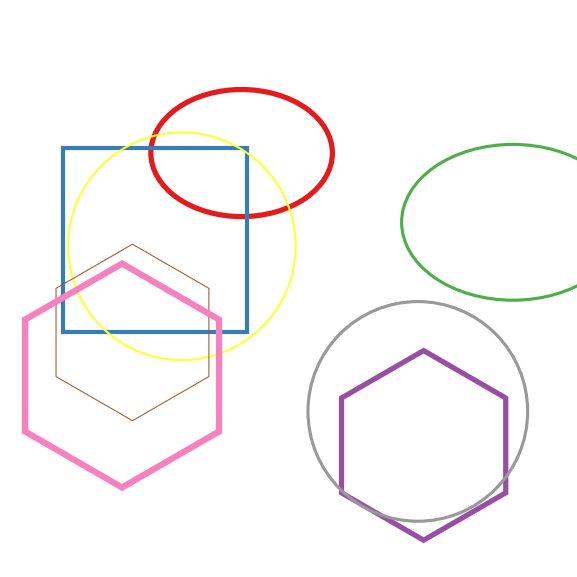[{"shape": "oval", "thickness": 2.5, "radius": 0.79, "center": [0.418, 0.734]}, {"shape": "square", "thickness": 2, "radius": 0.8, "center": [0.269, 0.584]}, {"shape": "oval", "thickness": 1.5, "radius": 0.96, "center": [0.888, 0.614]}, {"shape": "hexagon", "thickness": 2.5, "radius": 0.82, "center": [0.734, 0.228]}, {"shape": "circle", "thickness": 1, "radius": 0.99, "center": [0.315, 0.573]}, {"shape": "hexagon", "thickness": 0.5, "radius": 0.76, "center": [0.229, 0.423]}, {"shape": "hexagon", "thickness": 3, "radius": 0.97, "center": [0.211, 0.349]}, {"shape": "circle", "thickness": 1.5, "radius": 0.95, "center": [0.723, 0.287]}]